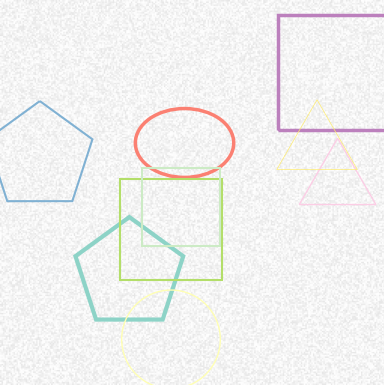[{"shape": "pentagon", "thickness": 3, "radius": 0.74, "center": [0.336, 0.289]}, {"shape": "circle", "thickness": 1, "radius": 0.64, "center": [0.444, 0.119]}, {"shape": "oval", "thickness": 2.5, "radius": 0.64, "center": [0.479, 0.629]}, {"shape": "pentagon", "thickness": 1.5, "radius": 0.72, "center": [0.103, 0.594]}, {"shape": "square", "thickness": 1.5, "radius": 0.66, "center": [0.445, 0.404]}, {"shape": "triangle", "thickness": 1, "radius": 0.57, "center": [0.877, 0.526]}, {"shape": "square", "thickness": 2.5, "radius": 0.75, "center": [0.873, 0.812]}, {"shape": "square", "thickness": 1.5, "radius": 0.51, "center": [0.47, 0.463]}, {"shape": "triangle", "thickness": 0.5, "radius": 0.6, "center": [0.824, 0.62]}]